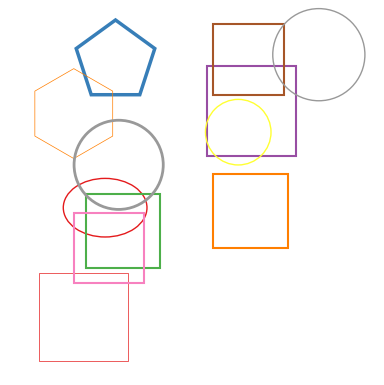[{"shape": "oval", "thickness": 1, "radius": 0.54, "center": [0.273, 0.461]}, {"shape": "square", "thickness": 0.5, "radius": 0.58, "center": [0.218, 0.177]}, {"shape": "pentagon", "thickness": 2.5, "radius": 0.54, "center": [0.3, 0.841]}, {"shape": "square", "thickness": 1.5, "radius": 0.48, "center": [0.32, 0.401]}, {"shape": "square", "thickness": 1.5, "radius": 0.58, "center": [0.653, 0.712]}, {"shape": "hexagon", "thickness": 0.5, "radius": 0.58, "center": [0.192, 0.705]}, {"shape": "square", "thickness": 1.5, "radius": 0.48, "center": [0.651, 0.452]}, {"shape": "circle", "thickness": 1, "radius": 0.43, "center": [0.619, 0.657]}, {"shape": "square", "thickness": 1.5, "radius": 0.46, "center": [0.646, 0.846]}, {"shape": "square", "thickness": 1.5, "radius": 0.45, "center": [0.282, 0.357]}, {"shape": "circle", "thickness": 1, "radius": 0.6, "center": [0.828, 0.858]}, {"shape": "circle", "thickness": 2, "radius": 0.58, "center": [0.308, 0.572]}]